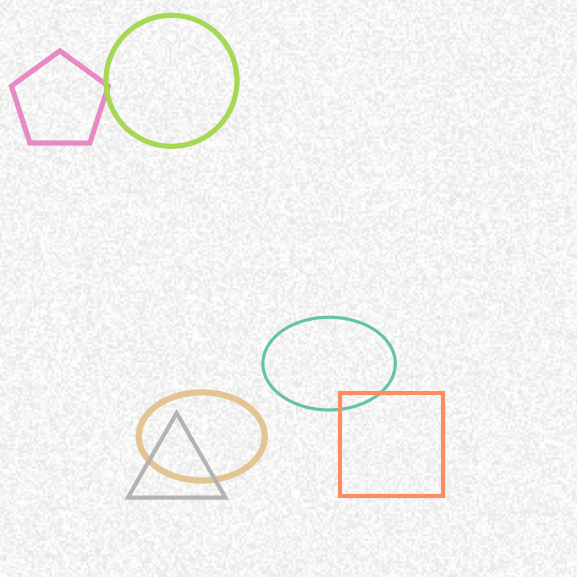[{"shape": "oval", "thickness": 1.5, "radius": 0.57, "center": [0.57, 0.37]}, {"shape": "square", "thickness": 2, "radius": 0.45, "center": [0.678, 0.229]}, {"shape": "pentagon", "thickness": 2.5, "radius": 0.44, "center": [0.104, 0.823]}, {"shape": "circle", "thickness": 2.5, "radius": 0.57, "center": [0.297, 0.859]}, {"shape": "oval", "thickness": 3, "radius": 0.55, "center": [0.349, 0.243]}, {"shape": "triangle", "thickness": 2, "radius": 0.49, "center": [0.306, 0.186]}]